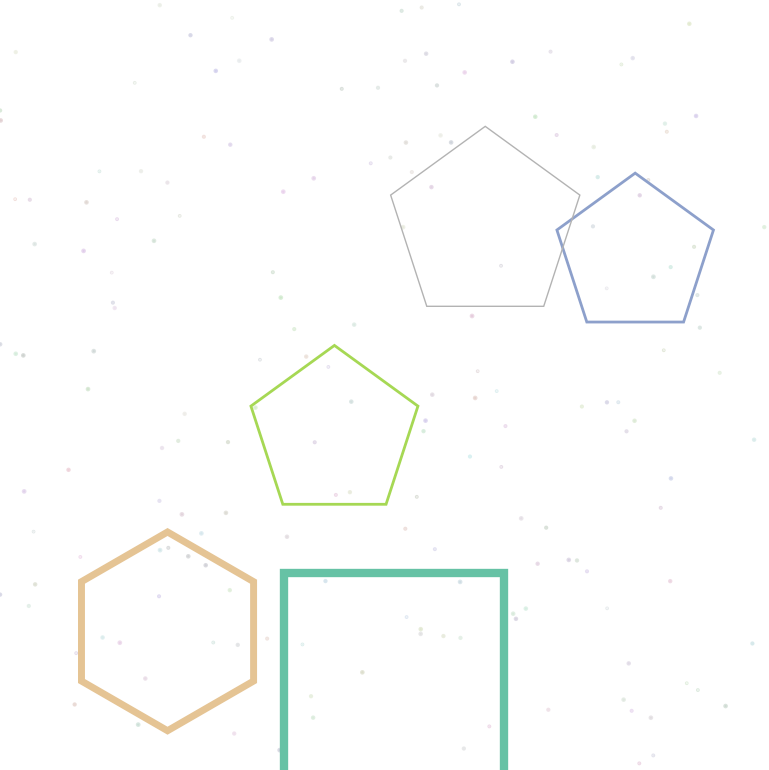[{"shape": "square", "thickness": 3, "radius": 0.71, "center": [0.512, 0.113]}, {"shape": "pentagon", "thickness": 1, "radius": 0.53, "center": [0.825, 0.668]}, {"shape": "pentagon", "thickness": 1, "radius": 0.57, "center": [0.434, 0.437]}, {"shape": "hexagon", "thickness": 2.5, "radius": 0.65, "center": [0.218, 0.18]}, {"shape": "pentagon", "thickness": 0.5, "radius": 0.65, "center": [0.63, 0.707]}]